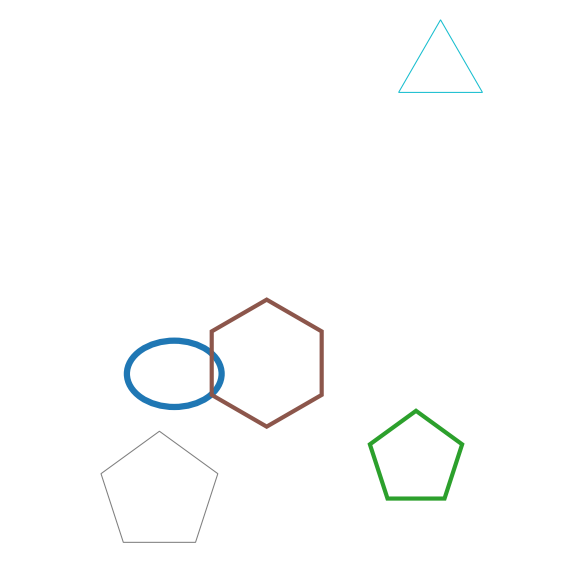[{"shape": "oval", "thickness": 3, "radius": 0.41, "center": [0.302, 0.352]}, {"shape": "pentagon", "thickness": 2, "radius": 0.42, "center": [0.72, 0.204]}, {"shape": "hexagon", "thickness": 2, "radius": 0.55, "center": [0.462, 0.37]}, {"shape": "pentagon", "thickness": 0.5, "radius": 0.53, "center": [0.276, 0.146]}, {"shape": "triangle", "thickness": 0.5, "radius": 0.42, "center": [0.763, 0.881]}]